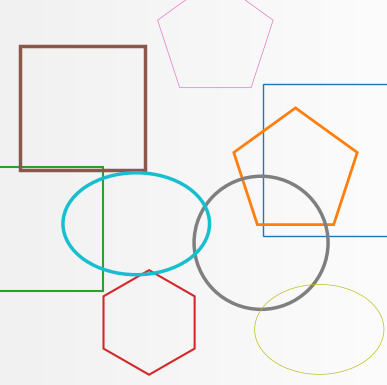[{"shape": "square", "thickness": 1, "radius": 0.99, "center": [0.876, 0.585]}, {"shape": "pentagon", "thickness": 2, "radius": 0.84, "center": [0.763, 0.552]}, {"shape": "square", "thickness": 1.5, "radius": 0.8, "center": [0.106, 0.405]}, {"shape": "hexagon", "thickness": 1.5, "radius": 0.68, "center": [0.385, 0.162]}, {"shape": "square", "thickness": 2.5, "radius": 0.8, "center": [0.213, 0.72]}, {"shape": "pentagon", "thickness": 0.5, "radius": 0.78, "center": [0.556, 0.899]}, {"shape": "circle", "thickness": 2.5, "radius": 0.86, "center": [0.674, 0.369]}, {"shape": "oval", "thickness": 0.5, "radius": 0.83, "center": [0.824, 0.144]}, {"shape": "oval", "thickness": 2.5, "radius": 0.95, "center": [0.352, 0.419]}]